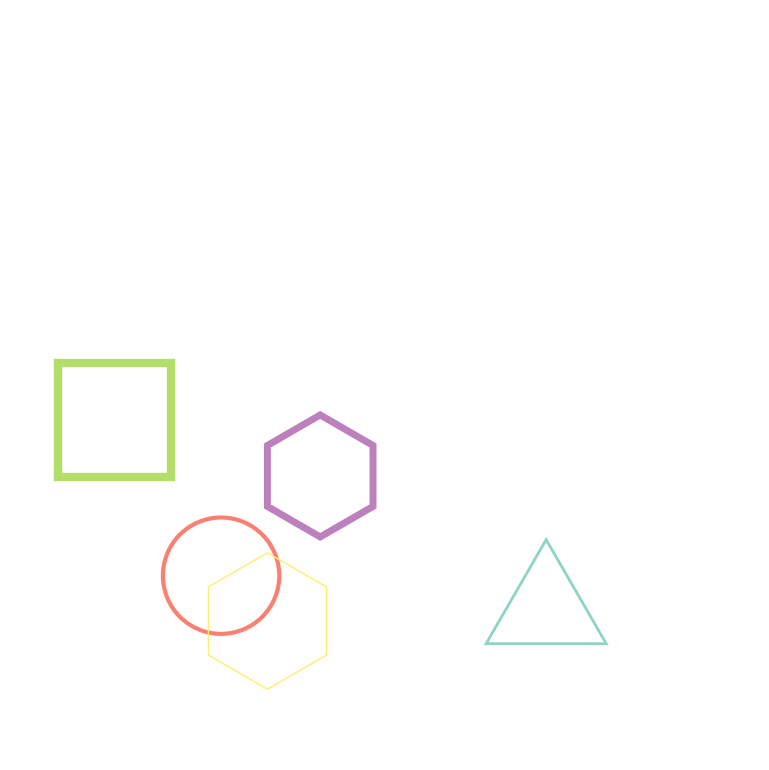[{"shape": "triangle", "thickness": 1, "radius": 0.45, "center": [0.709, 0.209]}, {"shape": "circle", "thickness": 1.5, "radius": 0.38, "center": [0.287, 0.252]}, {"shape": "square", "thickness": 3, "radius": 0.37, "center": [0.149, 0.454]}, {"shape": "hexagon", "thickness": 2.5, "radius": 0.4, "center": [0.416, 0.382]}, {"shape": "hexagon", "thickness": 0.5, "radius": 0.44, "center": [0.347, 0.193]}]